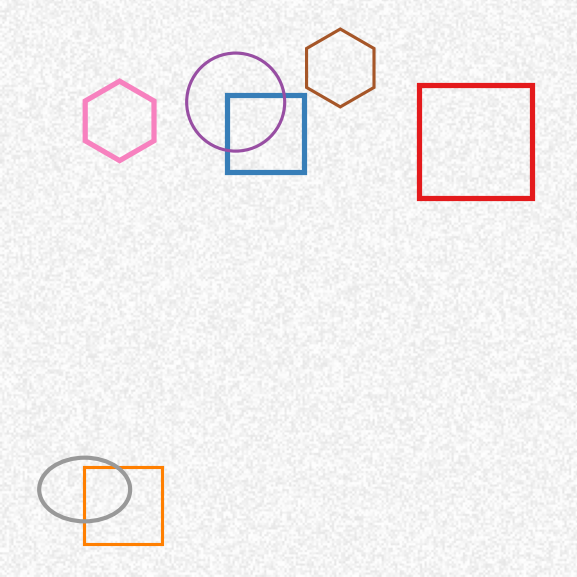[{"shape": "square", "thickness": 2.5, "radius": 0.49, "center": [0.823, 0.754]}, {"shape": "square", "thickness": 2.5, "radius": 0.33, "center": [0.46, 0.769]}, {"shape": "circle", "thickness": 1.5, "radius": 0.42, "center": [0.408, 0.822]}, {"shape": "square", "thickness": 1.5, "radius": 0.34, "center": [0.213, 0.124]}, {"shape": "hexagon", "thickness": 1.5, "radius": 0.34, "center": [0.589, 0.881]}, {"shape": "hexagon", "thickness": 2.5, "radius": 0.34, "center": [0.207, 0.79]}, {"shape": "oval", "thickness": 2, "radius": 0.39, "center": [0.147, 0.151]}]